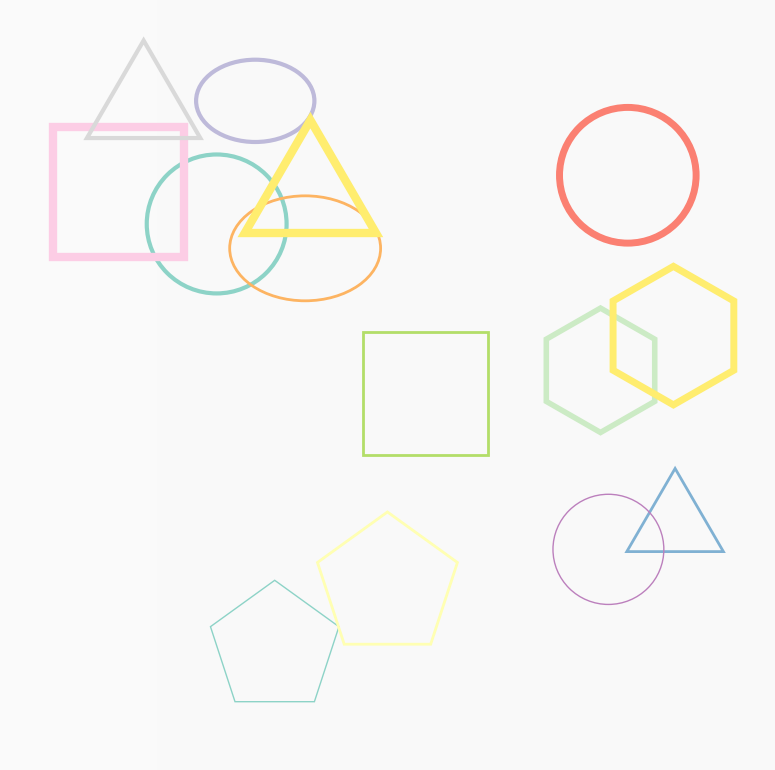[{"shape": "pentagon", "thickness": 0.5, "radius": 0.44, "center": [0.354, 0.159]}, {"shape": "circle", "thickness": 1.5, "radius": 0.45, "center": [0.28, 0.709]}, {"shape": "pentagon", "thickness": 1, "radius": 0.47, "center": [0.5, 0.24]}, {"shape": "oval", "thickness": 1.5, "radius": 0.38, "center": [0.329, 0.869]}, {"shape": "circle", "thickness": 2.5, "radius": 0.44, "center": [0.81, 0.772]}, {"shape": "triangle", "thickness": 1, "radius": 0.36, "center": [0.871, 0.32]}, {"shape": "oval", "thickness": 1, "radius": 0.49, "center": [0.394, 0.678]}, {"shape": "square", "thickness": 1, "radius": 0.4, "center": [0.549, 0.489]}, {"shape": "square", "thickness": 3, "radius": 0.42, "center": [0.153, 0.751]}, {"shape": "triangle", "thickness": 1.5, "radius": 0.42, "center": [0.185, 0.863]}, {"shape": "circle", "thickness": 0.5, "radius": 0.36, "center": [0.785, 0.287]}, {"shape": "hexagon", "thickness": 2, "radius": 0.4, "center": [0.775, 0.519]}, {"shape": "hexagon", "thickness": 2.5, "radius": 0.45, "center": [0.869, 0.564]}, {"shape": "triangle", "thickness": 3, "radius": 0.49, "center": [0.4, 0.746]}]